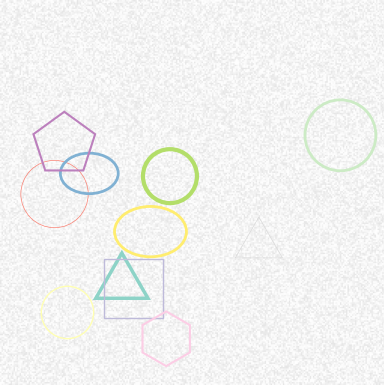[{"shape": "triangle", "thickness": 2.5, "radius": 0.39, "center": [0.317, 0.264]}, {"shape": "circle", "thickness": 1, "radius": 0.34, "center": [0.175, 0.188]}, {"shape": "square", "thickness": 1, "radius": 0.38, "center": [0.346, 0.251]}, {"shape": "circle", "thickness": 0.5, "radius": 0.44, "center": [0.142, 0.496]}, {"shape": "oval", "thickness": 2, "radius": 0.38, "center": [0.232, 0.55]}, {"shape": "circle", "thickness": 3, "radius": 0.35, "center": [0.441, 0.542]}, {"shape": "hexagon", "thickness": 1.5, "radius": 0.36, "center": [0.432, 0.12]}, {"shape": "triangle", "thickness": 0.5, "radius": 0.35, "center": [0.672, 0.365]}, {"shape": "pentagon", "thickness": 1.5, "radius": 0.42, "center": [0.167, 0.625]}, {"shape": "circle", "thickness": 2, "radius": 0.46, "center": [0.884, 0.649]}, {"shape": "oval", "thickness": 2, "radius": 0.47, "center": [0.391, 0.398]}]